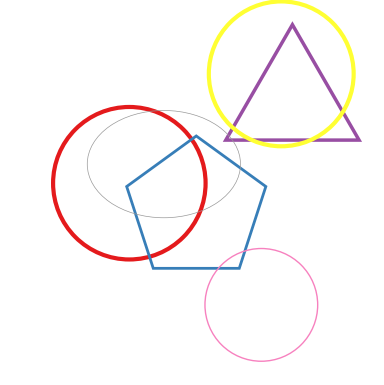[{"shape": "circle", "thickness": 3, "radius": 0.99, "center": [0.336, 0.524]}, {"shape": "pentagon", "thickness": 2, "radius": 0.95, "center": [0.51, 0.457]}, {"shape": "triangle", "thickness": 2.5, "radius": 1.0, "center": [0.76, 0.736]}, {"shape": "circle", "thickness": 3, "radius": 0.94, "center": [0.731, 0.808]}, {"shape": "circle", "thickness": 1, "radius": 0.73, "center": [0.679, 0.208]}, {"shape": "oval", "thickness": 0.5, "radius": 1.0, "center": [0.426, 0.574]}]